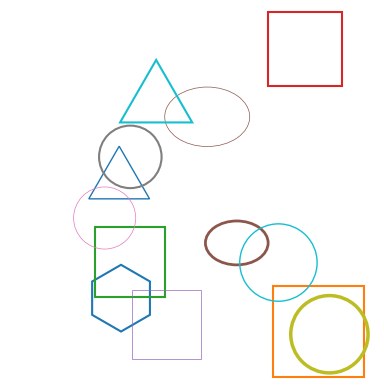[{"shape": "hexagon", "thickness": 1.5, "radius": 0.43, "center": [0.314, 0.226]}, {"shape": "triangle", "thickness": 1, "radius": 0.46, "center": [0.31, 0.529]}, {"shape": "square", "thickness": 1.5, "radius": 0.59, "center": [0.827, 0.138]}, {"shape": "square", "thickness": 1.5, "radius": 0.45, "center": [0.338, 0.319]}, {"shape": "square", "thickness": 1.5, "radius": 0.48, "center": [0.791, 0.872]}, {"shape": "square", "thickness": 0.5, "radius": 0.44, "center": [0.433, 0.157]}, {"shape": "oval", "thickness": 0.5, "radius": 0.55, "center": [0.538, 0.697]}, {"shape": "oval", "thickness": 2, "radius": 0.41, "center": [0.615, 0.369]}, {"shape": "circle", "thickness": 0.5, "radius": 0.4, "center": [0.272, 0.434]}, {"shape": "circle", "thickness": 1.5, "radius": 0.41, "center": [0.338, 0.593]}, {"shape": "circle", "thickness": 2.5, "radius": 0.5, "center": [0.856, 0.132]}, {"shape": "circle", "thickness": 1, "radius": 0.5, "center": [0.723, 0.318]}, {"shape": "triangle", "thickness": 1.5, "radius": 0.54, "center": [0.406, 0.736]}]